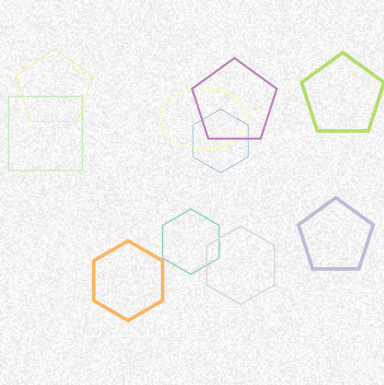[{"shape": "hexagon", "thickness": 1, "radius": 0.42, "center": [0.496, 0.372]}, {"shape": "oval", "thickness": 1, "radius": 0.57, "center": [0.528, 0.692]}, {"shape": "pentagon", "thickness": 2.5, "radius": 0.51, "center": [0.872, 0.384]}, {"shape": "hexagon", "thickness": 0.5, "radius": 0.41, "center": [0.573, 0.634]}, {"shape": "hexagon", "thickness": 2.5, "radius": 0.52, "center": [0.333, 0.271]}, {"shape": "pentagon", "thickness": 2.5, "radius": 0.56, "center": [0.891, 0.751]}, {"shape": "hexagon", "thickness": 1, "radius": 0.51, "center": [0.625, 0.311]}, {"shape": "pentagon", "thickness": 1.5, "radius": 0.58, "center": [0.609, 0.734]}, {"shape": "square", "thickness": 1, "radius": 0.49, "center": [0.117, 0.655]}, {"shape": "pentagon", "thickness": 0.5, "radius": 0.52, "center": [0.141, 0.769]}]